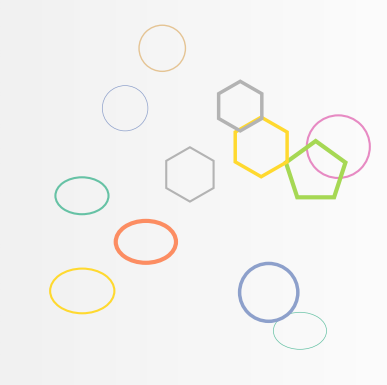[{"shape": "oval", "thickness": 1.5, "radius": 0.34, "center": [0.212, 0.492]}, {"shape": "oval", "thickness": 0.5, "radius": 0.34, "center": [0.774, 0.141]}, {"shape": "oval", "thickness": 3, "radius": 0.39, "center": [0.376, 0.372]}, {"shape": "circle", "thickness": 0.5, "radius": 0.29, "center": [0.323, 0.719]}, {"shape": "circle", "thickness": 2.5, "radius": 0.38, "center": [0.693, 0.241]}, {"shape": "circle", "thickness": 1.5, "radius": 0.41, "center": [0.873, 0.619]}, {"shape": "pentagon", "thickness": 3, "radius": 0.4, "center": [0.815, 0.553]}, {"shape": "oval", "thickness": 1.5, "radius": 0.41, "center": [0.212, 0.244]}, {"shape": "hexagon", "thickness": 2.5, "radius": 0.39, "center": [0.674, 0.618]}, {"shape": "circle", "thickness": 1, "radius": 0.3, "center": [0.419, 0.875]}, {"shape": "hexagon", "thickness": 2.5, "radius": 0.32, "center": [0.62, 0.724]}, {"shape": "hexagon", "thickness": 1.5, "radius": 0.35, "center": [0.49, 0.547]}]